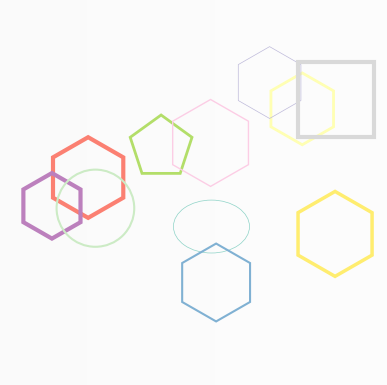[{"shape": "oval", "thickness": 0.5, "radius": 0.49, "center": [0.546, 0.412]}, {"shape": "hexagon", "thickness": 2, "radius": 0.47, "center": [0.78, 0.717]}, {"shape": "hexagon", "thickness": 0.5, "radius": 0.47, "center": [0.696, 0.786]}, {"shape": "hexagon", "thickness": 3, "radius": 0.52, "center": [0.227, 0.539]}, {"shape": "hexagon", "thickness": 1.5, "radius": 0.51, "center": [0.558, 0.266]}, {"shape": "pentagon", "thickness": 2, "radius": 0.42, "center": [0.416, 0.617]}, {"shape": "hexagon", "thickness": 1, "radius": 0.56, "center": [0.543, 0.629]}, {"shape": "square", "thickness": 3, "radius": 0.49, "center": [0.867, 0.741]}, {"shape": "hexagon", "thickness": 3, "radius": 0.43, "center": [0.134, 0.465]}, {"shape": "circle", "thickness": 1.5, "radius": 0.5, "center": [0.246, 0.459]}, {"shape": "hexagon", "thickness": 2.5, "radius": 0.55, "center": [0.865, 0.392]}]